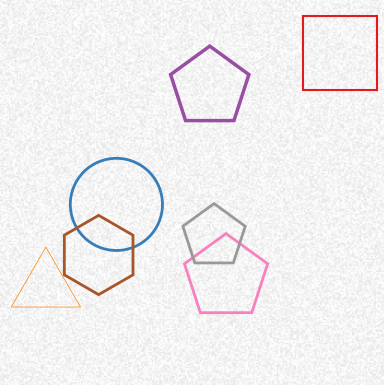[{"shape": "square", "thickness": 1.5, "radius": 0.48, "center": [0.882, 0.863]}, {"shape": "circle", "thickness": 2, "radius": 0.6, "center": [0.302, 0.469]}, {"shape": "pentagon", "thickness": 2.5, "radius": 0.53, "center": [0.545, 0.773]}, {"shape": "triangle", "thickness": 0.5, "radius": 0.52, "center": [0.119, 0.254]}, {"shape": "hexagon", "thickness": 2, "radius": 0.51, "center": [0.256, 0.338]}, {"shape": "pentagon", "thickness": 2, "radius": 0.57, "center": [0.587, 0.28]}, {"shape": "pentagon", "thickness": 2, "radius": 0.43, "center": [0.556, 0.386]}]